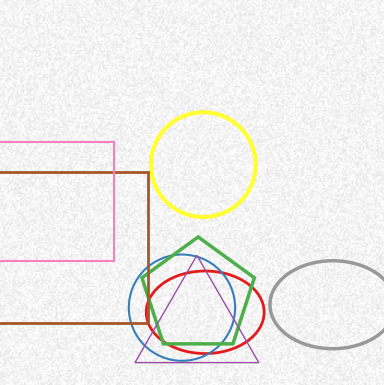[{"shape": "oval", "thickness": 2, "radius": 0.77, "center": [0.533, 0.189]}, {"shape": "circle", "thickness": 1.5, "radius": 0.69, "center": [0.473, 0.201]}, {"shape": "pentagon", "thickness": 2.5, "radius": 0.77, "center": [0.515, 0.231]}, {"shape": "triangle", "thickness": 1, "radius": 0.93, "center": [0.511, 0.151]}, {"shape": "circle", "thickness": 3, "radius": 0.68, "center": [0.528, 0.572]}, {"shape": "square", "thickness": 2, "radius": 0.98, "center": [0.188, 0.357]}, {"shape": "square", "thickness": 1.5, "radius": 0.77, "center": [0.142, 0.476]}, {"shape": "oval", "thickness": 2.5, "radius": 0.82, "center": [0.864, 0.209]}]